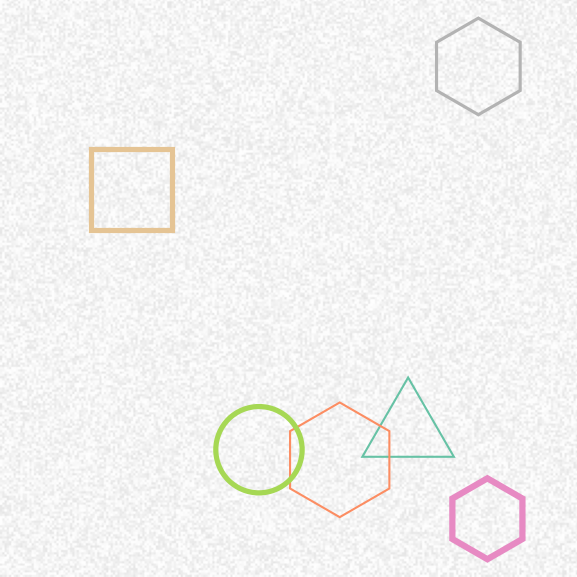[{"shape": "triangle", "thickness": 1, "radius": 0.46, "center": [0.707, 0.254]}, {"shape": "hexagon", "thickness": 1, "radius": 0.5, "center": [0.588, 0.203]}, {"shape": "hexagon", "thickness": 3, "radius": 0.35, "center": [0.844, 0.101]}, {"shape": "circle", "thickness": 2.5, "radius": 0.37, "center": [0.448, 0.22]}, {"shape": "square", "thickness": 2.5, "radius": 0.35, "center": [0.227, 0.671]}, {"shape": "hexagon", "thickness": 1.5, "radius": 0.42, "center": [0.828, 0.884]}]